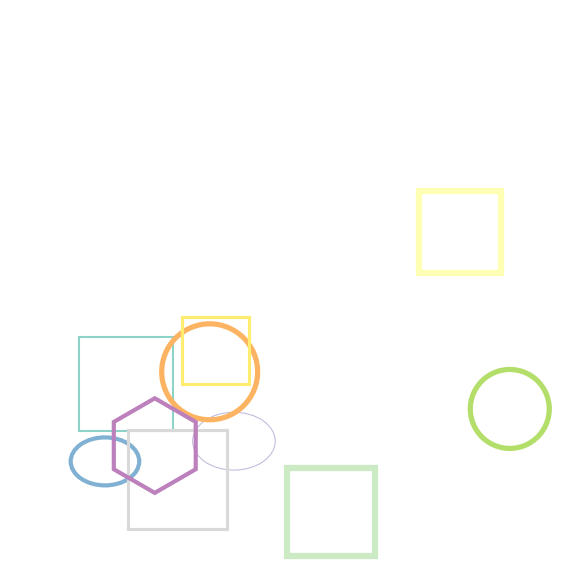[{"shape": "square", "thickness": 1, "radius": 0.41, "center": [0.219, 0.334]}, {"shape": "square", "thickness": 3, "radius": 0.35, "center": [0.797, 0.597]}, {"shape": "oval", "thickness": 0.5, "radius": 0.36, "center": [0.405, 0.235]}, {"shape": "oval", "thickness": 2, "radius": 0.3, "center": [0.182, 0.2]}, {"shape": "circle", "thickness": 2.5, "radius": 0.42, "center": [0.363, 0.355]}, {"shape": "circle", "thickness": 2.5, "radius": 0.34, "center": [0.883, 0.291]}, {"shape": "square", "thickness": 1.5, "radius": 0.43, "center": [0.307, 0.169]}, {"shape": "hexagon", "thickness": 2, "radius": 0.41, "center": [0.268, 0.228]}, {"shape": "square", "thickness": 3, "radius": 0.38, "center": [0.573, 0.112]}, {"shape": "square", "thickness": 1.5, "radius": 0.29, "center": [0.373, 0.393]}]